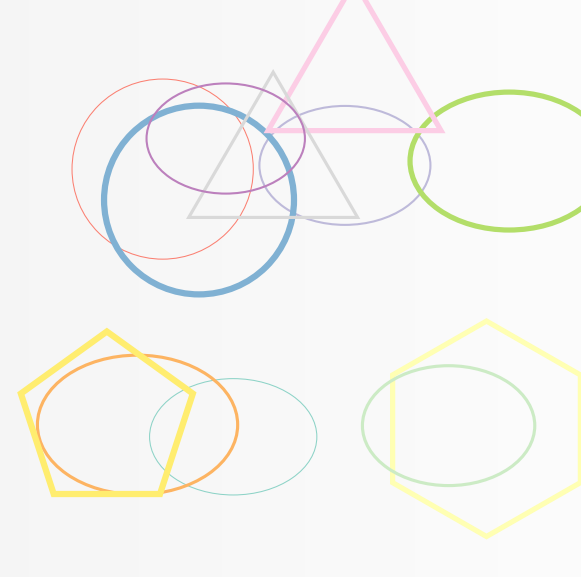[{"shape": "oval", "thickness": 0.5, "radius": 0.72, "center": [0.401, 0.243]}, {"shape": "hexagon", "thickness": 2.5, "radius": 0.93, "center": [0.837, 0.257]}, {"shape": "oval", "thickness": 1, "radius": 0.74, "center": [0.593, 0.713]}, {"shape": "circle", "thickness": 0.5, "radius": 0.78, "center": [0.28, 0.706]}, {"shape": "circle", "thickness": 3, "radius": 0.82, "center": [0.342, 0.653]}, {"shape": "oval", "thickness": 1.5, "radius": 0.86, "center": [0.237, 0.264]}, {"shape": "oval", "thickness": 2.5, "radius": 0.85, "center": [0.876, 0.72]}, {"shape": "triangle", "thickness": 2.5, "radius": 0.86, "center": [0.61, 0.859]}, {"shape": "triangle", "thickness": 1.5, "radius": 0.84, "center": [0.47, 0.707]}, {"shape": "oval", "thickness": 1, "radius": 0.68, "center": [0.388, 0.759]}, {"shape": "oval", "thickness": 1.5, "radius": 0.74, "center": [0.772, 0.262]}, {"shape": "pentagon", "thickness": 3, "radius": 0.78, "center": [0.184, 0.27]}]